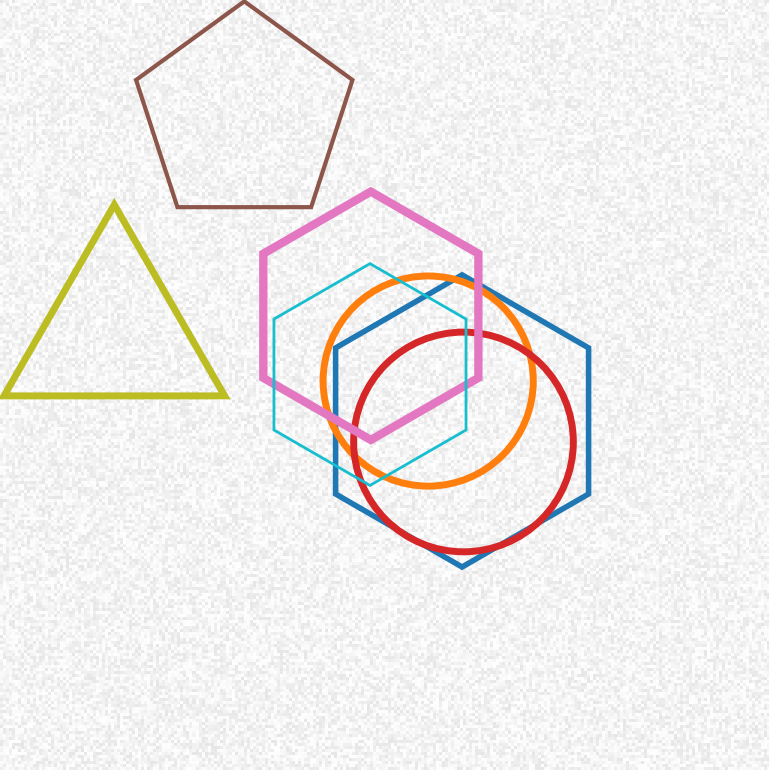[{"shape": "hexagon", "thickness": 2, "radius": 0.95, "center": [0.6, 0.453]}, {"shape": "circle", "thickness": 2.5, "radius": 0.68, "center": [0.556, 0.505]}, {"shape": "circle", "thickness": 2.5, "radius": 0.71, "center": [0.602, 0.426]}, {"shape": "pentagon", "thickness": 1.5, "radius": 0.74, "center": [0.317, 0.85]}, {"shape": "hexagon", "thickness": 3, "radius": 0.81, "center": [0.482, 0.59]}, {"shape": "triangle", "thickness": 2.5, "radius": 0.83, "center": [0.148, 0.569]}, {"shape": "hexagon", "thickness": 1, "radius": 0.72, "center": [0.48, 0.514]}]